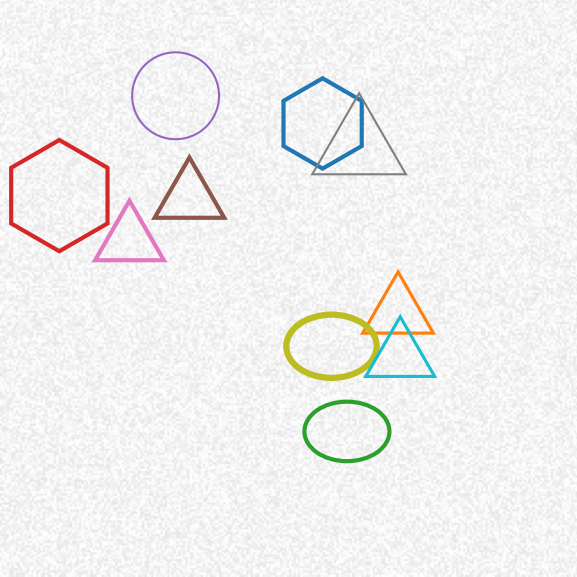[{"shape": "hexagon", "thickness": 2, "radius": 0.39, "center": [0.559, 0.785]}, {"shape": "triangle", "thickness": 1.5, "radius": 0.35, "center": [0.689, 0.458]}, {"shape": "oval", "thickness": 2, "radius": 0.37, "center": [0.601, 0.252]}, {"shape": "hexagon", "thickness": 2, "radius": 0.48, "center": [0.103, 0.66]}, {"shape": "circle", "thickness": 1, "radius": 0.38, "center": [0.304, 0.833]}, {"shape": "triangle", "thickness": 2, "radius": 0.35, "center": [0.328, 0.657]}, {"shape": "triangle", "thickness": 2, "radius": 0.34, "center": [0.224, 0.583]}, {"shape": "triangle", "thickness": 1, "radius": 0.47, "center": [0.622, 0.744]}, {"shape": "oval", "thickness": 3, "radius": 0.39, "center": [0.574, 0.4]}, {"shape": "triangle", "thickness": 1.5, "radius": 0.34, "center": [0.693, 0.382]}]